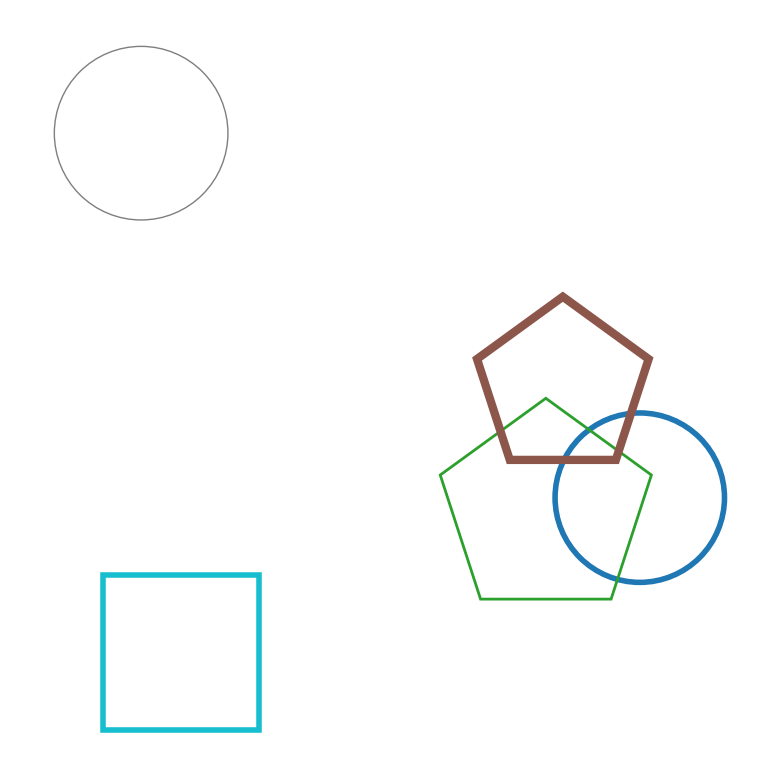[{"shape": "circle", "thickness": 2, "radius": 0.55, "center": [0.831, 0.354]}, {"shape": "pentagon", "thickness": 1, "radius": 0.72, "center": [0.709, 0.339]}, {"shape": "pentagon", "thickness": 3, "radius": 0.59, "center": [0.731, 0.498]}, {"shape": "circle", "thickness": 0.5, "radius": 0.56, "center": [0.183, 0.827]}, {"shape": "square", "thickness": 2, "radius": 0.5, "center": [0.235, 0.153]}]